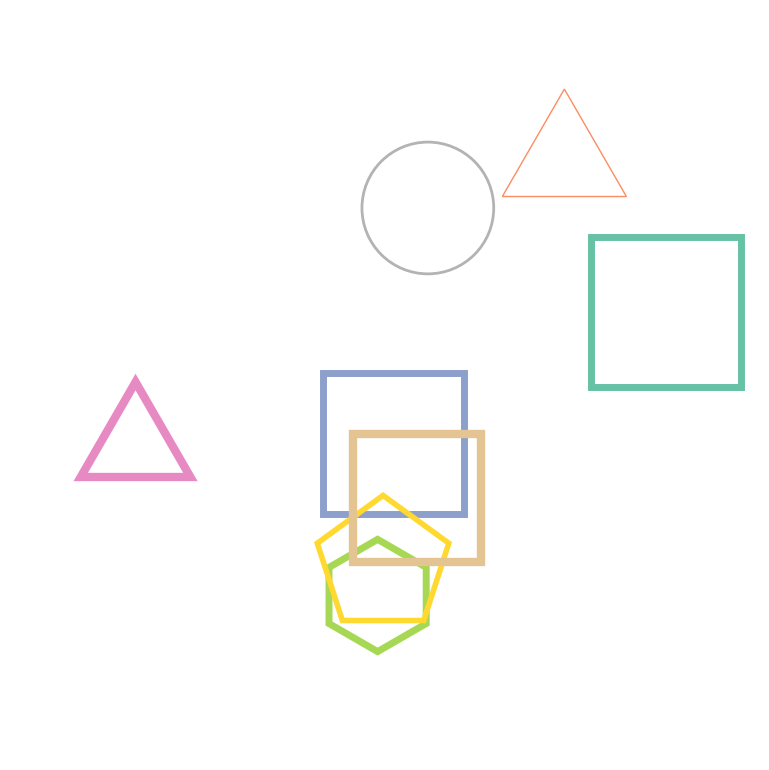[{"shape": "square", "thickness": 2.5, "radius": 0.49, "center": [0.864, 0.594]}, {"shape": "triangle", "thickness": 0.5, "radius": 0.47, "center": [0.733, 0.791]}, {"shape": "square", "thickness": 2.5, "radius": 0.46, "center": [0.511, 0.424]}, {"shape": "triangle", "thickness": 3, "radius": 0.41, "center": [0.176, 0.422]}, {"shape": "hexagon", "thickness": 2.5, "radius": 0.36, "center": [0.49, 0.227]}, {"shape": "pentagon", "thickness": 2, "radius": 0.45, "center": [0.497, 0.267]}, {"shape": "square", "thickness": 3, "radius": 0.42, "center": [0.541, 0.354]}, {"shape": "circle", "thickness": 1, "radius": 0.43, "center": [0.556, 0.73]}]